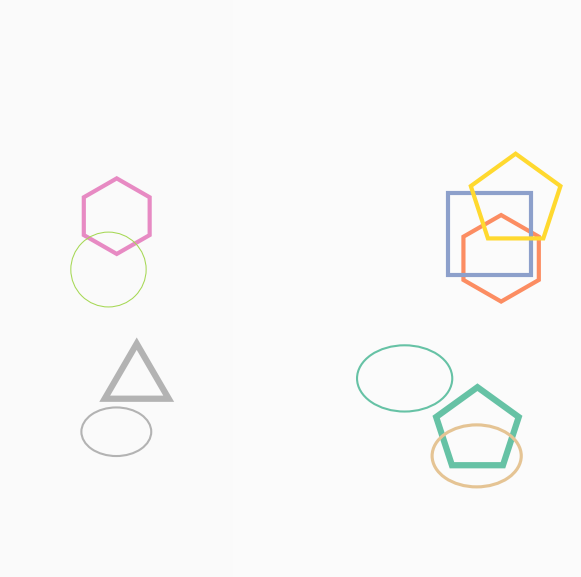[{"shape": "oval", "thickness": 1, "radius": 0.41, "center": [0.696, 0.344]}, {"shape": "pentagon", "thickness": 3, "radius": 0.37, "center": [0.821, 0.254]}, {"shape": "hexagon", "thickness": 2, "radius": 0.37, "center": [0.862, 0.552]}, {"shape": "square", "thickness": 2, "radius": 0.35, "center": [0.842, 0.595]}, {"shape": "hexagon", "thickness": 2, "radius": 0.33, "center": [0.201, 0.625]}, {"shape": "circle", "thickness": 0.5, "radius": 0.32, "center": [0.187, 0.532]}, {"shape": "pentagon", "thickness": 2, "radius": 0.41, "center": [0.887, 0.652]}, {"shape": "oval", "thickness": 1.5, "radius": 0.38, "center": [0.82, 0.21]}, {"shape": "triangle", "thickness": 3, "radius": 0.32, "center": [0.235, 0.34]}, {"shape": "oval", "thickness": 1, "radius": 0.3, "center": [0.2, 0.252]}]